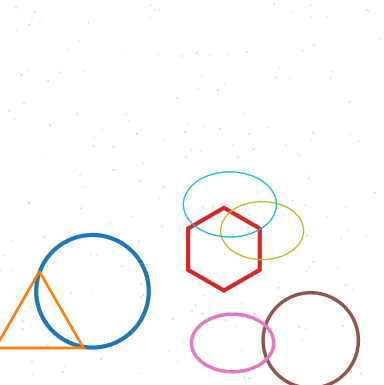[{"shape": "circle", "thickness": 3, "radius": 0.73, "center": [0.24, 0.243]}, {"shape": "triangle", "thickness": 2, "radius": 0.66, "center": [0.102, 0.162]}, {"shape": "hexagon", "thickness": 3, "radius": 0.54, "center": [0.582, 0.353]}, {"shape": "circle", "thickness": 2.5, "radius": 0.62, "center": [0.807, 0.116]}, {"shape": "oval", "thickness": 2.5, "radius": 0.53, "center": [0.604, 0.109]}, {"shape": "oval", "thickness": 1, "radius": 0.54, "center": [0.681, 0.401]}, {"shape": "oval", "thickness": 1, "radius": 0.6, "center": [0.597, 0.469]}]